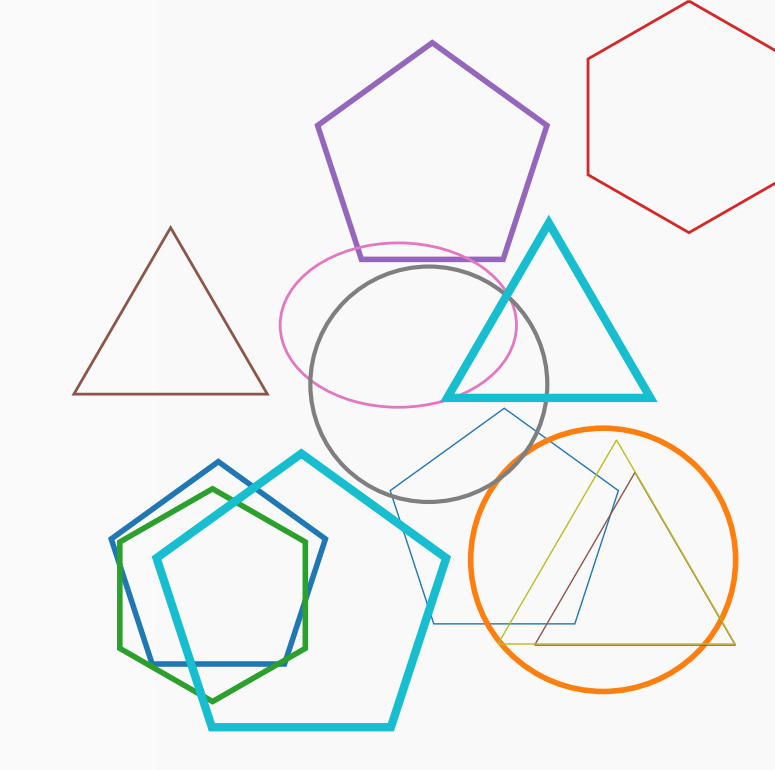[{"shape": "pentagon", "thickness": 2, "radius": 0.73, "center": [0.282, 0.255]}, {"shape": "pentagon", "thickness": 0.5, "radius": 0.77, "center": [0.651, 0.315]}, {"shape": "circle", "thickness": 2, "radius": 0.85, "center": [0.778, 0.273]}, {"shape": "hexagon", "thickness": 2, "radius": 0.69, "center": [0.274, 0.227]}, {"shape": "hexagon", "thickness": 1, "radius": 0.75, "center": [0.889, 0.848]}, {"shape": "pentagon", "thickness": 2, "radius": 0.78, "center": [0.558, 0.789]}, {"shape": "triangle", "thickness": 1, "radius": 0.72, "center": [0.22, 0.56]}, {"shape": "triangle", "thickness": 0.5, "radius": 0.75, "center": [0.819, 0.237]}, {"shape": "oval", "thickness": 1, "radius": 0.76, "center": [0.514, 0.578]}, {"shape": "circle", "thickness": 1.5, "radius": 0.76, "center": [0.553, 0.501]}, {"shape": "triangle", "thickness": 0.5, "radius": 0.88, "center": [0.796, 0.252]}, {"shape": "pentagon", "thickness": 3, "radius": 0.98, "center": [0.389, 0.215]}, {"shape": "triangle", "thickness": 3, "radius": 0.76, "center": [0.708, 0.559]}]